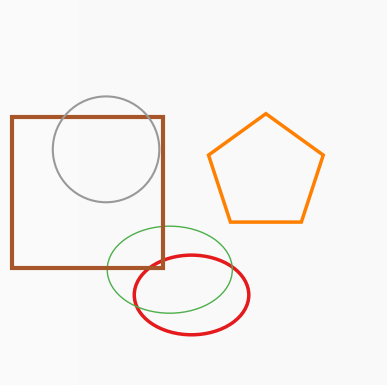[{"shape": "oval", "thickness": 2.5, "radius": 0.74, "center": [0.494, 0.234]}, {"shape": "oval", "thickness": 1, "radius": 0.81, "center": [0.438, 0.3]}, {"shape": "pentagon", "thickness": 2.5, "radius": 0.78, "center": [0.686, 0.549]}, {"shape": "square", "thickness": 3, "radius": 0.98, "center": [0.226, 0.499]}, {"shape": "circle", "thickness": 1.5, "radius": 0.69, "center": [0.274, 0.612]}]